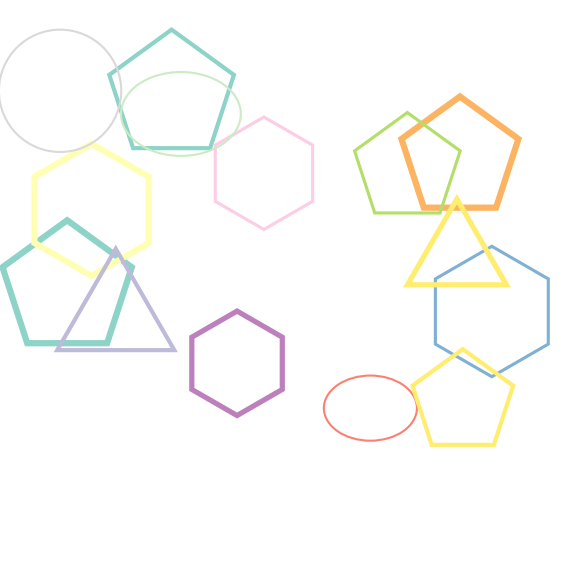[{"shape": "pentagon", "thickness": 2, "radius": 0.57, "center": [0.297, 0.834]}, {"shape": "pentagon", "thickness": 3, "radius": 0.59, "center": [0.116, 0.5]}, {"shape": "hexagon", "thickness": 3, "radius": 0.57, "center": [0.159, 0.636]}, {"shape": "triangle", "thickness": 2, "radius": 0.59, "center": [0.2, 0.451]}, {"shape": "oval", "thickness": 1, "radius": 0.4, "center": [0.641, 0.292]}, {"shape": "hexagon", "thickness": 1.5, "radius": 0.56, "center": [0.852, 0.46]}, {"shape": "pentagon", "thickness": 3, "radius": 0.53, "center": [0.796, 0.726]}, {"shape": "pentagon", "thickness": 1.5, "radius": 0.48, "center": [0.705, 0.708]}, {"shape": "hexagon", "thickness": 1.5, "radius": 0.49, "center": [0.457, 0.699]}, {"shape": "circle", "thickness": 1, "radius": 0.53, "center": [0.104, 0.842]}, {"shape": "hexagon", "thickness": 2.5, "radius": 0.45, "center": [0.41, 0.37]}, {"shape": "oval", "thickness": 1, "radius": 0.52, "center": [0.313, 0.802]}, {"shape": "pentagon", "thickness": 2, "radius": 0.46, "center": [0.801, 0.303]}, {"shape": "triangle", "thickness": 2.5, "radius": 0.49, "center": [0.791, 0.555]}]